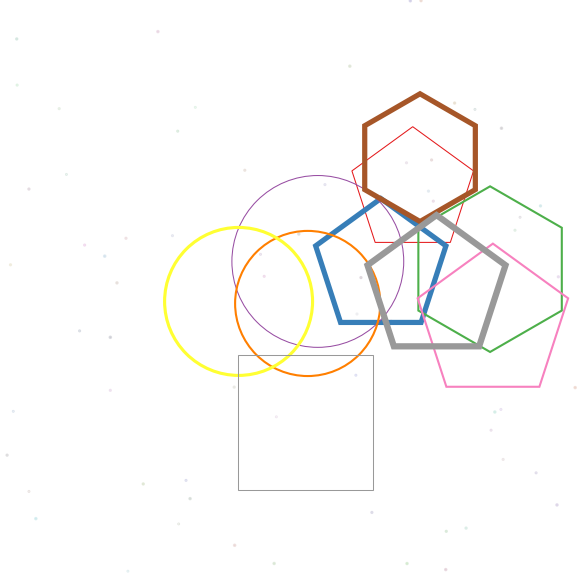[{"shape": "pentagon", "thickness": 0.5, "radius": 0.55, "center": [0.715, 0.669]}, {"shape": "pentagon", "thickness": 2.5, "radius": 0.59, "center": [0.659, 0.537]}, {"shape": "hexagon", "thickness": 1, "radius": 0.72, "center": [0.849, 0.533]}, {"shape": "circle", "thickness": 0.5, "radius": 0.74, "center": [0.55, 0.546]}, {"shape": "circle", "thickness": 1, "radius": 0.63, "center": [0.533, 0.474]}, {"shape": "circle", "thickness": 1.5, "radius": 0.64, "center": [0.413, 0.477]}, {"shape": "hexagon", "thickness": 2.5, "radius": 0.55, "center": [0.727, 0.726]}, {"shape": "pentagon", "thickness": 1, "radius": 0.69, "center": [0.853, 0.44]}, {"shape": "square", "thickness": 0.5, "radius": 0.59, "center": [0.529, 0.267]}, {"shape": "pentagon", "thickness": 3, "radius": 0.63, "center": [0.756, 0.501]}]